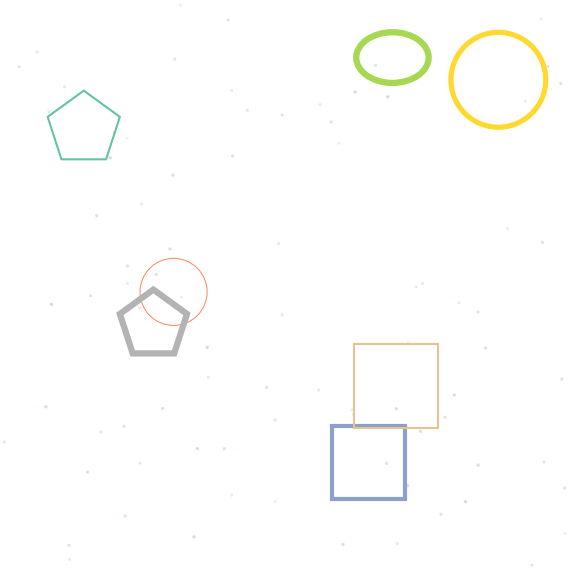[{"shape": "pentagon", "thickness": 1, "radius": 0.33, "center": [0.145, 0.776]}, {"shape": "circle", "thickness": 0.5, "radius": 0.29, "center": [0.301, 0.494]}, {"shape": "square", "thickness": 2, "radius": 0.31, "center": [0.638, 0.199]}, {"shape": "oval", "thickness": 3, "radius": 0.31, "center": [0.68, 0.899]}, {"shape": "circle", "thickness": 2.5, "radius": 0.41, "center": [0.863, 0.861]}, {"shape": "square", "thickness": 1, "radius": 0.36, "center": [0.685, 0.331]}, {"shape": "pentagon", "thickness": 3, "radius": 0.31, "center": [0.266, 0.437]}]